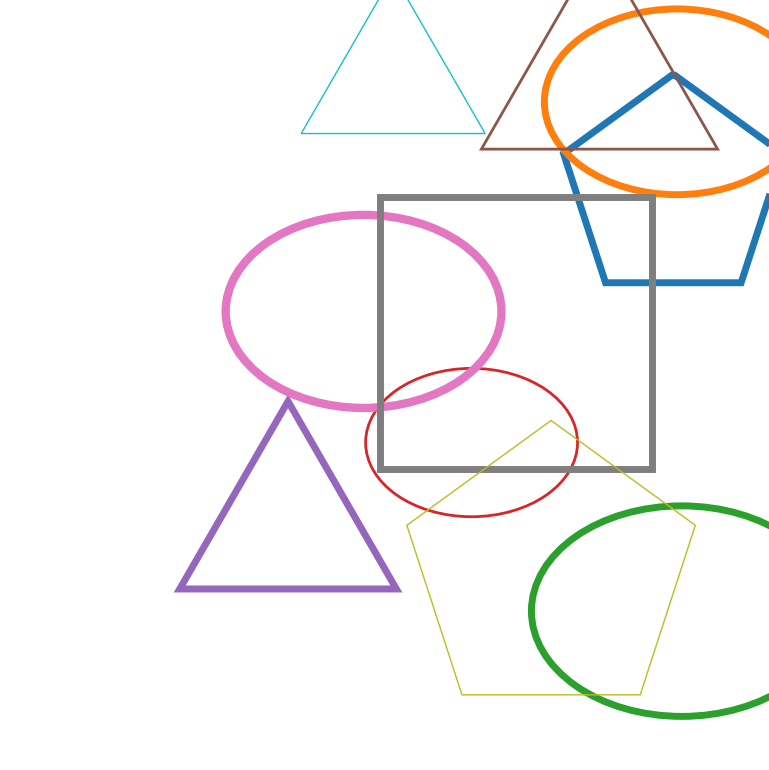[{"shape": "pentagon", "thickness": 2.5, "radius": 0.75, "center": [0.874, 0.754]}, {"shape": "oval", "thickness": 2.5, "radius": 0.86, "center": [0.879, 0.868]}, {"shape": "oval", "thickness": 2.5, "radius": 0.98, "center": [0.885, 0.206]}, {"shape": "oval", "thickness": 1, "radius": 0.69, "center": [0.612, 0.425]}, {"shape": "triangle", "thickness": 2.5, "radius": 0.81, "center": [0.374, 0.316]}, {"shape": "triangle", "thickness": 1, "radius": 0.89, "center": [0.779, 0.895]}, {"shape": "oval", "thickness": 3, "radius": 0.9, "center": [0.472, 0.596]}, {"shape": "square", "thickness": 2.5, "radius": 0.88, "center": [0.67, 0.567]}, {"shape": "pentagon", "thickness": 0.5, "radius": 0.98, "center": [0.716, 0.257]}, {"shape": "triangle", "thickness": 0.5, "radius": 0.69, "center": [0.511, 0.896]}]